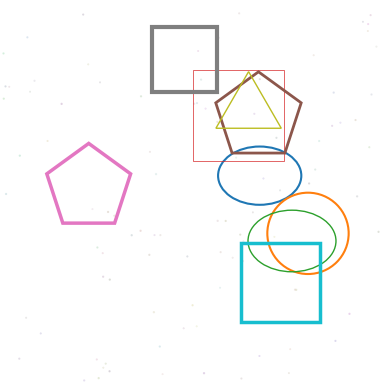[{"shape": "oval", "thickness": 1.5, "radius": 0.54, "center": [0.675, 0.544]}, {"shape": "circle", "thickness": 1.5, "radius": 0.53, "center": [0.8, 0.394]}, {"shape": "oval", "thickness": 1, "radius": 0.57, "center": [0.758, 0.374]}, {"shape": "square", "thickness": 0.5, "radius": 0.59, "center": [0.619, 0.7]}, {"shape": "pentagon", "thickness": 2, "radius": 0.58, "center": [0.671, 0.697]}, {"shape": "pentagon", "thickness": 2.5, "radius": 0.57, "center": [0.23, 0.513]}, {"shape": "square", "thickness": 3, "radius": 0.42, "center": [0.478, 0.846]}, {"shape": "triangle", "thickness": 1, "radius": 0.49, "center": [0.646, 0.716]}, {"shape": "square", "thickness": 2.5, "radius": 0.52, "center": [0.729, 0.267]}]